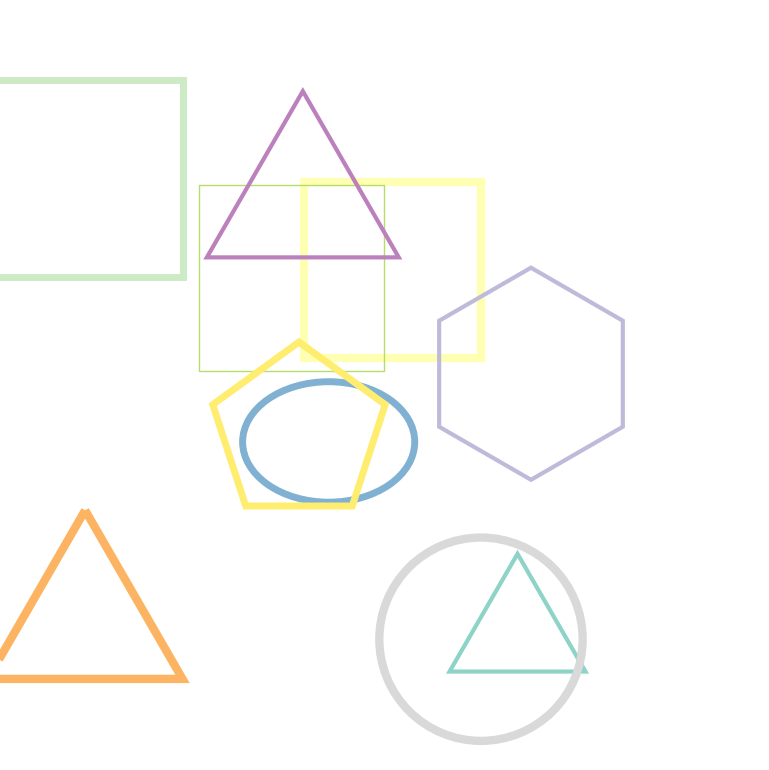[{"shape": "triangle", "thickness": 1.5, "radius": 0.51, "center": [0.672, 0.179]}, {"shape": "square", "thickness": 3, "radius": 0.57, "center": [0.51, 0.649]}, {"shape": "hexagon", "thickness": 1.5, "radius": 0.69, "center": [0.69, 0.515]}, {"shape": "oval", "thickness": 2.5, "radius": 0.56, "center": [0.427, 0.426]}, {"shape": "triangle", "thickness": 3, "radius": 0.73, "center": [0.111, 0.191]}, {"shape": "square", "thickness": 0.5, "radius": 0.6, "center": [0.379, 0.639]}, {"shape": "circle", "thickness": 3, "radius": 0.66, "center": [0.625, 0.17]}, {"shape": "triangle", "thickness": 1.5, "radius": 0.72, "center": [0.393, 0.738]}, {"shape": "square", "thickness": 2.5, "radius": 0.64, "center": [0.109, 0.768]}, {"shape": "pentagon", "thickness": 2.5, "radius": 0.59, "center": [0.388, 0.438]}]